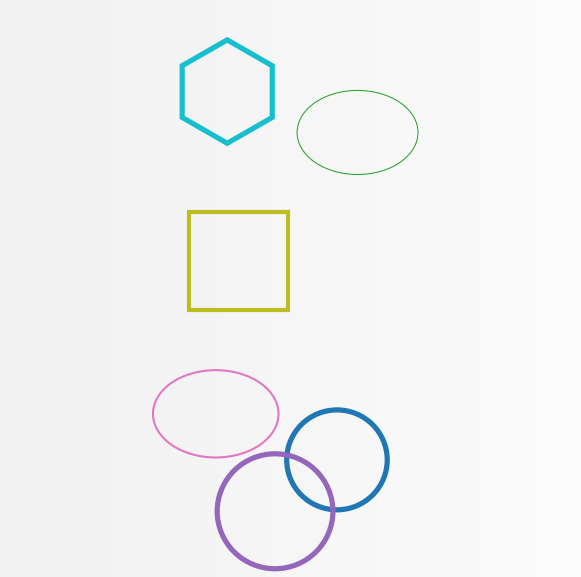[{"shape": "circle", "thickness": 2.5, "radius": 0.43, "center": [0.58, 0.203]}, {"shape": "oval", "thickness": 0.5, "radius": 0.52, "center": [0.615, 0.77]}, {"shape": "circle", "thickness": 2.5, "radius": 0.5, "center": [0.473, 0.114]}, {"shape": "oval", "thickness": 1, "radius": 0.54, "center": [0.371, 0.283]}, {"shape": "square", "thickness": 2, "radius": 0.42, "center": [0.411, 0.547]}, {"shape": "hexagon", "thickness": 2.5, "radius": 0.45, "center": [0.391, 0.841]}]